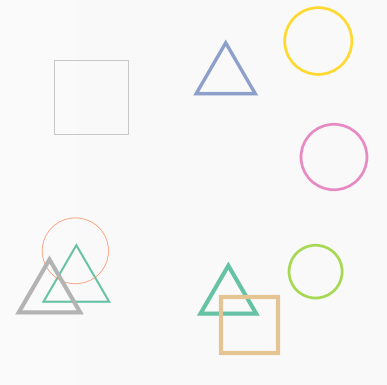[{"shape": "triangle", "thickness": 1.5, "radius": 0.49, "center": [0.197, 0.265]}, {"shape": "triangle", "thickness": 3, "radius": 0.42, "center": [0.589, 0.227]}, {"shape": "circle", "thickness": 0.5, "radius": 0.43, "center": [0.194, 0.348]}, {"shape": "triangle", "thickness": 2.5, "radius": 0.44, "center": [0.583, 0.801]}, {"shape": "circle", "thickness": 2, "radius": 0.43, "center": [0.862, 0.592]}, {"shape": "circle", "thickness": 2, "radius": 0.34, "center": [0.814, 0.294]}, {"shape": "circle", "thickness": 2, "radius": 0.43, "center": [0.821, 0.893]}, {"shape": "square", "thickness": 3, "radius": 0.37, "center": [0.644, 0.156]}, {"shape": "square", "thickness": 0.5, "radius": 0.48, "center": [0.234, 0.749]}, {"shape": "triangle", "thickness": 3, "radius": 0.46, "center": [0.128, 0.234]}]